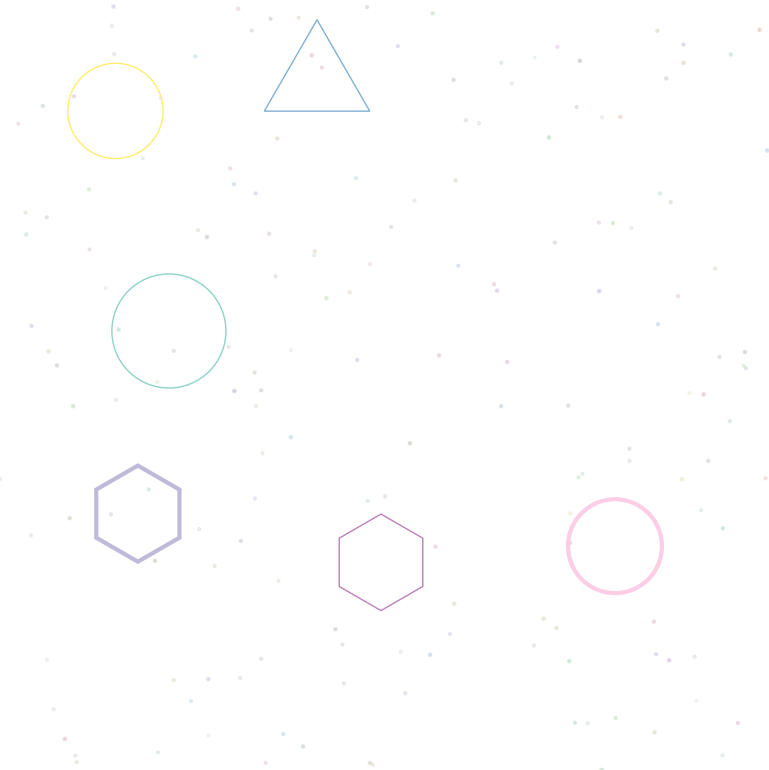[{"shape": "circle", "thickness": 0.5, "radius": 0.37, "center": [0.219, 0.57]}, {"shape": "hexagon", "thickness": 1.5, "radius": 0.31, "center": [0.179, 0.333]}, {"shape": "triangle", "thickness": 0.5, "radius": 0.4, "center": [0.412, 0.895]}, {"shape": "circle", "thickness": 1.5, "radius": 0.3, "center": [0.799, 0.291]}, {"shape": "hexagon", "thickness": 0.5, "radius": 0.31, "center": [0.495, 0.27]}, {"shape": "circle", "thickness": 0.5, "radius": 0.31, "center": [0.15, 0.856]}]